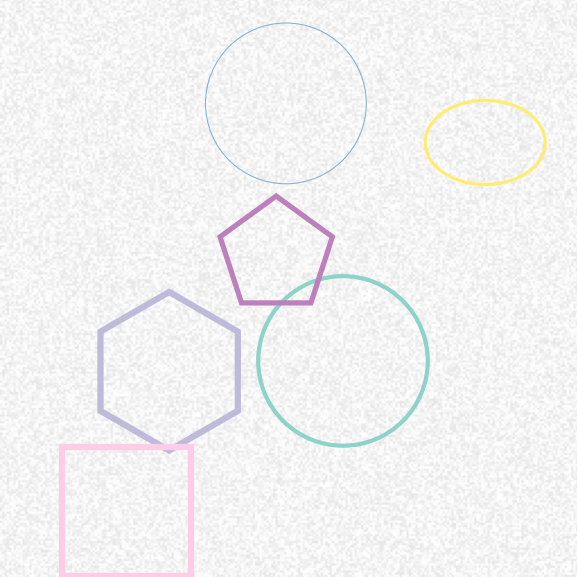[{"shape": "circle", "thickness": 2, "radius": 0.73, "center": [0.594, 0.374]}, {"shape": "hexagon", "thickness": 3, "radius": 0.69, "center": [0.293, 0.356]}, {"shape": "circle", "thickness": 0.5, "radius": 0.7, "center": [0.495, 0.82]}, {"shape": "square", "thickness": 3, "radius": 0.56, "center": [0.219, 0.114]}, {"shape": "pentagon", "thickness": 2.5, "radius": 0.51, "center": [0.478, 0.557]}, {"shape": "oval", "thickness": 1.5, "radius": 0.52, "center": [0.84, 0.752]}]